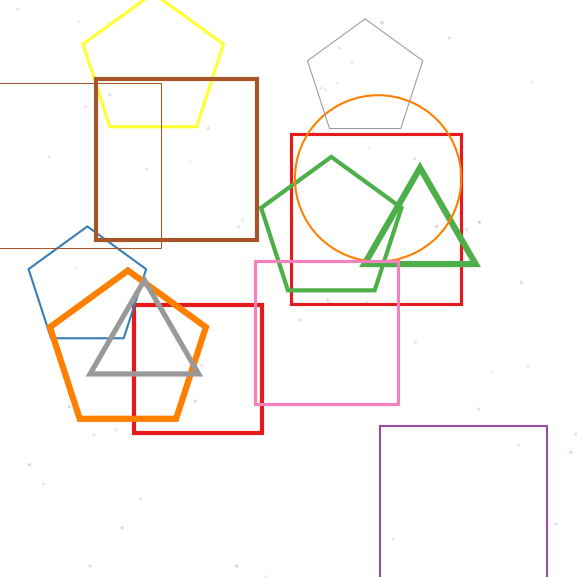[{"shape": "square", "thickness": 1.5, "radius": 0.74, "center": [0.652, 0.62]}, {"shape": "square", "thickness": 2, "radius": 0.55, "center": [0.342, 0.36]}, {"shape": "pentagon", "thickness": 1, "radius": 0.54, "center": [0.151, 0.5]}, {"shape": "pentagon", "thickness": 2, "radius": 0.64, "center": [0.574, 0.6]}, {"shape": "triangle", "thickness": 3, "radius": 0.56, "center": [0.727, 0.597]}, {"shape": "square", "thickness": 1, "radius": 0.72, "center": [0.803, 0.116]}, {"shape": "circle", "thickness": 1, "radius": 0.72, "center": [0.655, 0.69]}, {"shape": "pentagon", "thickness": 3, "radius": 0.71, "center": [0.222, 0.389]}, {"shape": "pentagon", "thickness": 1.5, "radius": 0.64, "center": [0.265, 0.883]}, {"shape": "square", "thickness": 0.5, "radius": 0.71, "center": [0.136, 0.713]}, {"shape": "square", "thickness": 2, "radius": 0.69, "center": [0.306, 0.723]}, {"shape": "square", "thickness": 1.5, "radius": 0.62, "center": [0.565, 0.424]}, {"shape": "pentagon", "thickness": 0.5, "radius": 0.52, "center": [0.632, 0.862]}, {"shape": "triangle", "thickness": 2.5, "radius": 0.54, "center": [0.25, 0.406]}]